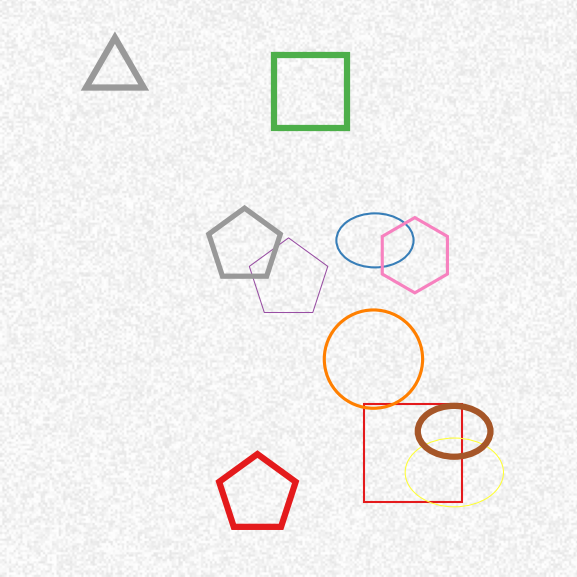[{"shape": "square", "thickness": 1, "radius": 0.42, "center": [0.716, 0.215]}, {"shape": "pentagon", "thickness": 3, "radius": 0.35, "center": [0.446, 0.143]}, {"shape": "oval", "thickness": 1, "radius": 0.33, "center": [0.649, 0.583]}, {"shape": "square", "thickness": 3, "radius": 0.32, "center": [0.537, 0.841]}, {"shape": "pentagon", "thickness": 0.5, "radius": 0.36, "center": [0.5, 0.516]}, {"shape": "circle", "thickness": 1.5, "radius": 0.43, "center": [0.647, 0.377]}, {"shape": "oval", "thickness": 0.5, "radius": 0.43, "center": [0.787, 0.181]}, {"shape": "oval", "thickness": 3, "radius": 0.31, "center": [0.786, 0.252]}, {"shape": "hexagon", "thickness": 1.5, "radius": 0.33, "center": [0.718, 0.557]}, {"shape": "triangle", "thickness": 3, "radius": 0.29, "center": [0.199, 0.876]}, {"shape": "pentagon", "thickness": 2.5, "radius": 0.33, "center": [0.423, 0.574]}]